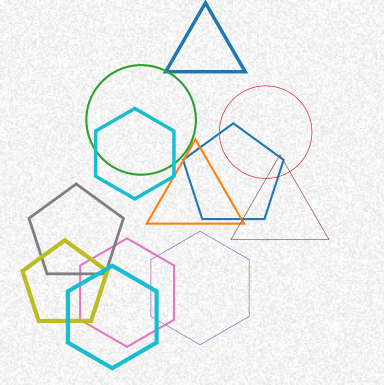[{"shape": "pentagon", "thickness": 1.5, "radius": 0.69, "center": [0.606, 0.542]}, {"shape": "triangle", "thickness": 2.5, "radius": 0.6, "center": [0.534, 0.873]}, {"shape": "triangle", "thickness": 1.5, "radius": 0.73, "center": [0.508, 0.492]}, {"shape": "circle", "thickness": 1.5, "radius": 0.71, "center": [0.367, 0.689]}, {"shape": "circle", "thickness": 0.5, "radius": 0.6, "center": [0.69, 0.657]}, {"shape": "hexagon", "thickness": 0.5, "radius": 0.74, "center": [0.52, 0.252]}, {"shape": "triangle", "thickness": 0.5, "radius": 0.74, "center": [0.727, 0.451]}, {"shape": "hexagon", "thickness": 1.5, "radius": 0.7, "center": [0.33, 0.24]}, {"shape": "pentagon", "thickness": 2, "radius": 0.65, "center": [0.198, 0.393]}, {"shape": "pentagon", "thickness": 3, "radius": 0.58, "center": [0.168, 0.26]}, {"shape": "hexagon", "thickness": 2.5, "radius": 0.59, "center": [0.35, 0.601]}, {"shape": "hexagon", "thickness": 3, "radius": 0.67, "center": [0.292, 0.177]}]